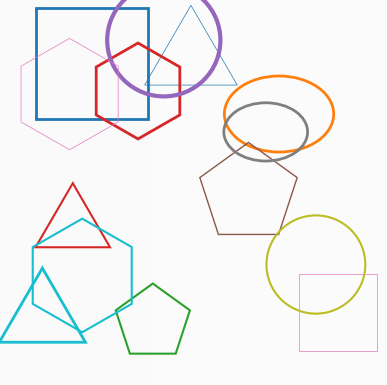[{"shape": "square", "thickness": 2, "radius": 0.72, "center": [0.237, 0.835]}, {"shape": "triangle", "thickness": 0.5, "radius": 0.69, "center": [0.493, 0.848]}, {"shape": "oval", "thickness": 2, "radius": 0.71, "center": [0.72, 0.704]}, {"shape": "pentagon", "thickness": 1.5, "radius": 0.5, "center": [0.394, 0.163]}, {"shape": "hexagon", "thickness": 2, "radius": 0.62, "center": [0.356, 0.764]}, {"shape": "triangle", "thickness": 1.5, "radius": 0.55, "center": [0.188, 0.413]}, {"shape": "circle", "thickness": 3, "radius": 0.73, "center": [0.423, 0.896]}, {"shape": "pentagon", "thickness": 1, "radius": 0.66, "center": [0.641, 0.498]}, {"shape": "square", "thickness": 0.5, "radius": 0.5, "center": [0.871, 0.189]}, {"shape": "hexagon", "thickness": 0.5, "radius": 0.72, "center": [0.18, 0.756]}, {"shape": "oval", "thickness": 2, "radius": 0.54, "center": [0.686, 0.657]}, {"shape": "circle", "thickness": 1.5, "radius": 0.64, "center": [0.815, 0.313]}, {"shape": "triangle", "thickness": 2, "radius": 0.64, "center": [0.109, 0.175]}, {"shape": "hexagon", "thickness": 1.5, "radius": 0.74, "center": [0.212, 0.284]}]